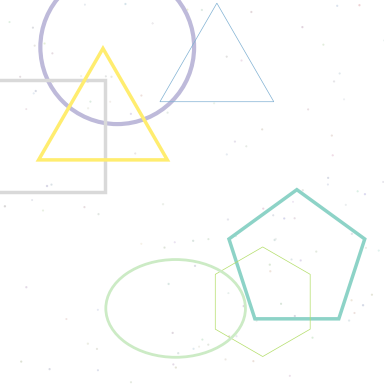[{"shape": "pentagon", "thickness": 2.5, "radius": 0.93, "center": [0.771, 0.322]}, {"shape": "circle", "thickness": 3, "radius": 1.0, "center": [0.304, 0.877]}, {"shape": "triangle", "thickness": 0.5, "radius": 0.85, "center": [0.563, 0.821]}, {"shape": "hexagon", "thickness": 0.5, "radius": 0.71, "center": [0.682, 0.216]}, {"shape": "square", "thickness": 2.5, "radius": 0.73, "center": [0.126, 0.647]}, {"shape": "oval", "thickness": 2, "radius": 0.91, "center": [0.456, 0.199]}, {"shape": "triangle", "thickness": 2.5, "radius": 0.96, "center": [0.267, 0.681]}]